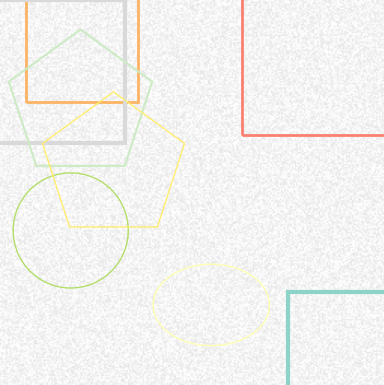[{"shape": "square", "thickness": 3, "radius": 0.69, "center": [0.887, 0.103]}, {"shape": "oval", "thickness": 1, "radius": 0.76, "center": [0.549, 0.208]}, {"shape": "square", "thickness": 2, "radius": 0.95, "center": [0.82, 0.84]}, {"shape": "square", "thickness": 2, "radius": 0.73, "center": [0.212, 0.88]}, {"shape": "circle", "thickness": 1, "radius": 0.75, "center": [0.184, 0.401]}, {"shape": "square", "thickness": 3, "radius": 0.93, "center": [0.139, 0.815]}, {"shape": "pentagon", "thickness": 1.5, "radius": 0.98, "center": [0.209, 0.728]}, {"shape": "pentagon", "thickness": 1, "radius": 0.97, "center": [0.295, 0.567]}]